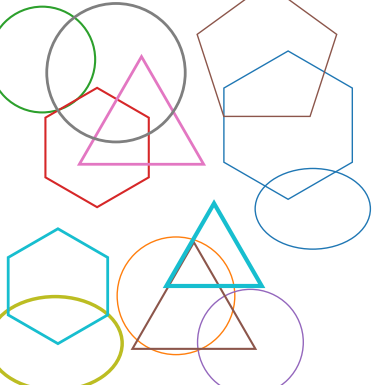[{"shape": "hexagon", "thickness": 1, "radius": 0.96, "center": [0.748, 0.675]}, {"shape": "oval", "thickness": 1, "radius": 0.75, "center": [0.812, 0.458]}, {"shape": "circle", "thickness": 1, "radius": 0.76, "center": [0.457, 0.232]}, {"shape": "circle", "thickness": 1.5, "radius": 0.69, "center": [0.11, 0.845]}, {"shape": "hexagon", "thickness": 1.5, "radius": 0.77, "center": [0.252, 0.617]}, {"shape": "circle", "thickness": 1, "radius": 0.69, "center": [0.65, 0.111]}, {"shape": "triangle", "thickness": 1.5, "radius": 0.92, "center": [0.504, 0.186]}, {"shape": "pentagon", "thickness": 1, "radius": 0.95, "center": [0.693, 0.852]}, {"shape": "triangle", "thickness": 2, "radius": 0.93, "center": [0.368, 0.667]}, {"shape": "circle", "thickness": 2, "radius": 0.9, "center": [0.301, 0.811]}, {"shape": "oval", "thickness": 2.5, "radius": 0.87, "center": [0.143, 0.108]}, {"shape": "hexagon", "thickness": 2, "radius": 0.75, "center": [0.151, 0.257]}, {"shape": "triangle", "thickness": 3, "radius": 0.72, "center": [0.556, 0.329]}]